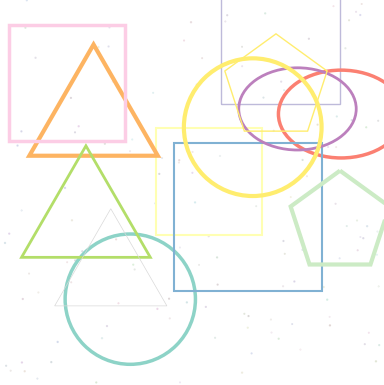[{"shape": "circle", "thickness": 2.5, "radius": 0.85, "center": [0.338, 0.223]}, {"shape": "square", "thickness": 1.5, "radius": 0.69, "center": [0.543, 0.529]}, {"shape": "square", "thickness": 1, "radius": 0.77, "center": [0.729, 0.885]}, {"shape": "oval", "thickness": 2.5, "radius": 0.81, "center": [0.886, 0.704]}, {"shape": "square", "thickness": 1.5, "radius": 0.96, "center": [0.644, 0.437]}, {"shape": "triangle", "thickness": 3, "radius": 0.96, "center": [0.243, 0.692]}, {"shape": "triangle", "thickness": 2, "radius": 0.97, "center": [0.223, 0.428]}, {"shape": "square", "thickness": 2.5, "radius": 0.75, "center": [0.174, 0.785]}, {"shape": "triangle", "thickness": 0.5, "radius": 0.84, "center": [0.288, 0.29]}, {"shape": "oval", "thickness": 2, "radius": 0.76, "center": [0.773, 0.717]}, {"shape": "pentagon", "thickness": 3, "radius": 0.67, "center": [0.883, 0.422]}, {"shape": "pentagon", "thickness": 1, "radius": 0.7, "center": [0.717, 0.772]}, {"shape": "circle", "thickness": 3, "radius": 0.89, "center": [0.656, 0.67]}]